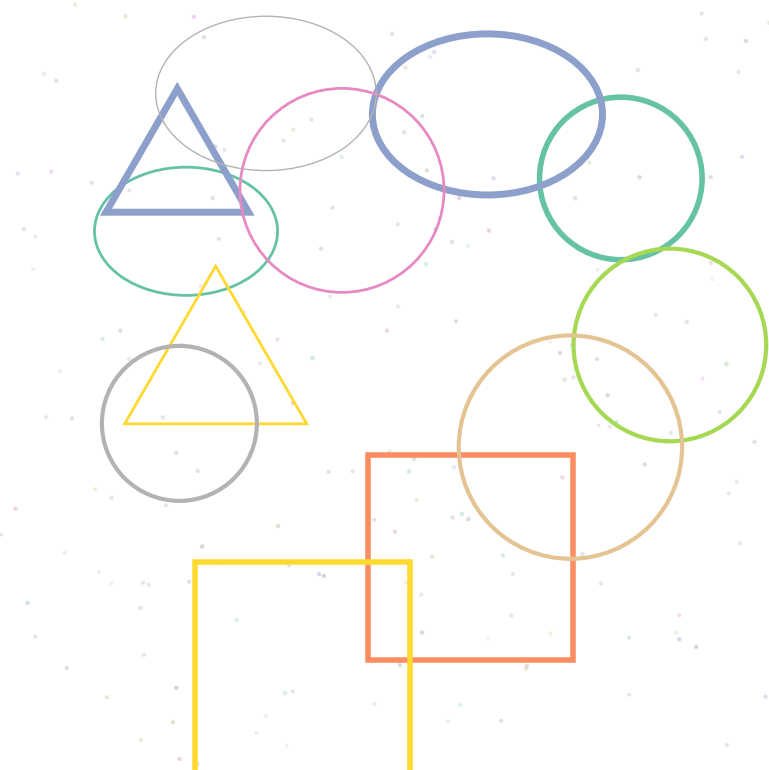[{"shape": "circle", "thickness": 2, "radius": 0.53, "center": [0.806, 0.768]}, {"shape": "oval", "thickness": 1, "radius": 0.59, "center": [0.242, 0.7]}, {"shape": "square", "thickness": 2, "radius": 0.67, "center": [0.611, 0.276]}, {"shape": "oval", "thickness": 2.5, "radius": 0.75, "center": [0.633, 0.851]}, {"shape": "triangle", "thickness": 2.5, "radius": 0.53, "center": [0.23, 0.778]}, {"shape": "circle", "thickness": 1, "radius": 0.66, "center": [0.444, 0.753]}, {"shape": "circle", "thickness": 1.5, "radius": 0.63, "center": [0.87, 0.552]}, {"shape": "triangle", "thickness": 1, "radius": 0.68, "center": [0.28, 0.518]}, {"shape": "square", "thickness": 2, "radius": 0.7, "center": [0.393, 0.13]}, {"shape": "circle", "thickness": 1.5, "radius": 0.73, "center": [0.741, 0.419]}, {"shape": "circle", "thickness": 1.5, "radius": 0.5, "center": [0.233, 0.45]}, {"shape": "oval", "thickness": 0.5, "radius": 0.72, "center": [0.345, 0.879]}]